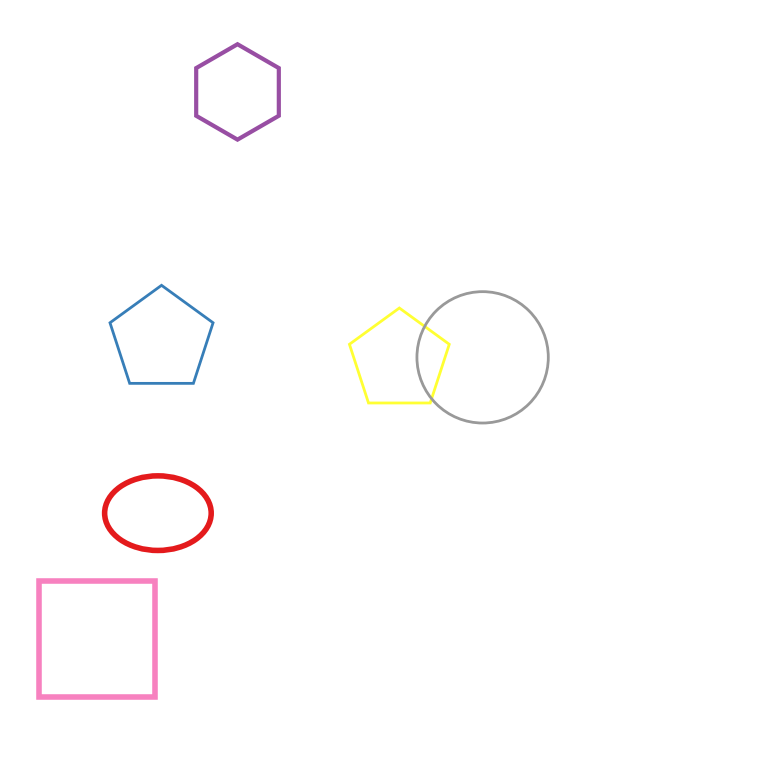[{"shape": "oval", "thickness": 2, "radius": 0.35, "center": [0.205, 0.334]}, {"shape": "pentagon", "thickness": 1, "radius": 0.35, "center": [0.21, 0.559]}, {"shape": "hexagon", "thickness": 1.5, "radius": 0.31, "center": [0.308, 0.881]}, {"shape": "pentagon", "thickness": 1, "radius": 0.34, "center": [0.519, 0.532]}, {"shape": "square", "thickness": 2, "radius": 0.38, "center": [0.126, 0.17]}, {"shape": "circle", "thickness": 1, "radius": 0.43, "center": [0.627, 0.536]}]